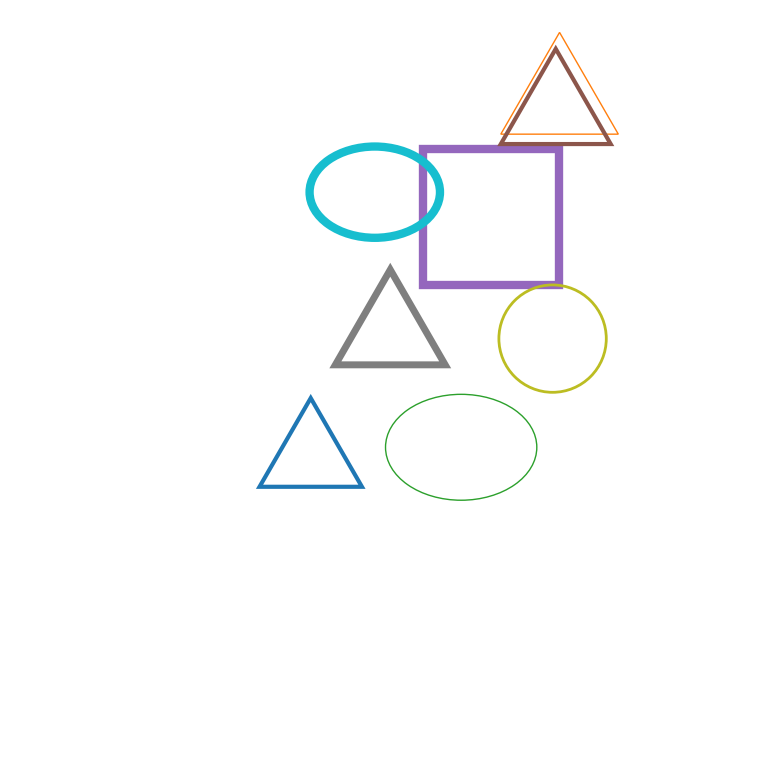[{"shape": "triangle", "thickness": 1.5, "radius": 0.38, "center": [0.404, 0.406]}, {"shape": "triangle", "thickness": 0.5, "radius": 0.44, "center": [0.727, 0.87]}, {"shape": "oval", "thickness": 0.5, "radius": 0.49, "center": [0.599, 0.419]}, {"shape": "square", "thickness": 3, "radius": 0.44, "center": [0.637, 0.719]}, {"shape": "triangle", "thickness": 1.5, "radius": 0.41, "center": [0.722, 0.854]}, {"shape": "triangle", "thickness": 2.5, "radius": 0.41, "center": [0.507, 0.567]}, {"shape": "circle", "thickness": 1, "radius": 0.35, "center": [0.718, 0.56]}, {"shape": "oval", "thickness": 3, "radius": 0.42, "center": [0.487, 0.75]}]